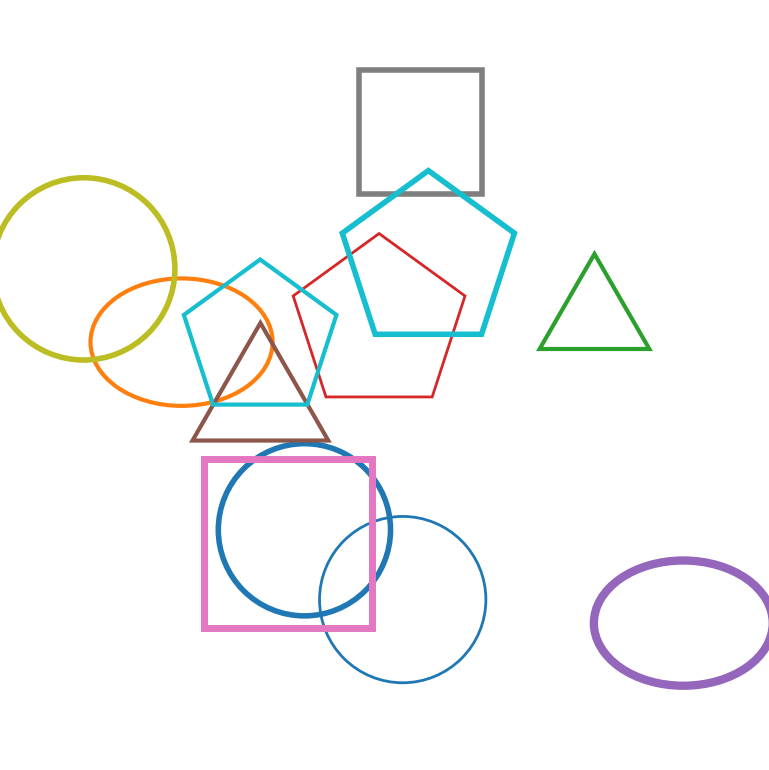[{"shape": "circle", "thickness": 2, "radius": 0.56, "center": [0.395, 0.312]}, {"shape": "circle", "thickness": 1, "radius": 0.54, "center": [0.523, 0.221]}, {"shape": "oval", "thickness": 1.5, "radius": 0.59, "center": [0.236, 0.556]}, {"shape": "triangle", "thickness": 1.5, "radius": 0.41, "center": [0.772, 0.588]}, {"shape": "pentagon", "thickness": 1, "radius": 0.59, "center": [0.492, 0.579]}, {"shape": "oval", "thickness": 3, "radius": 0.58, "center": [0.887, 0.191]}, {"shape": "triangle", "thickness": 1.5, "radius": 0.51, "center": [0.338, 0.479]}, {"shape": "square", "thickness": 2.5, "radius": 0.55, "center": [0.374, 0.294]}, {"shape": "square", "thickness": 2, "radius": 0.4, "center": [0.546, 0.829]}, {"shape": "circle", "thickness": 2, "radius": 0.59, "center": [0.109, 0.651]}, {"shape": "pentagon", "thickness": 2, "radius": 0.59, "center": [0.556, 0.661]}, {"shape": "pentagon", "thickness": 1.5, "radius": 0.52, "center": [0.338, 0.559]}]